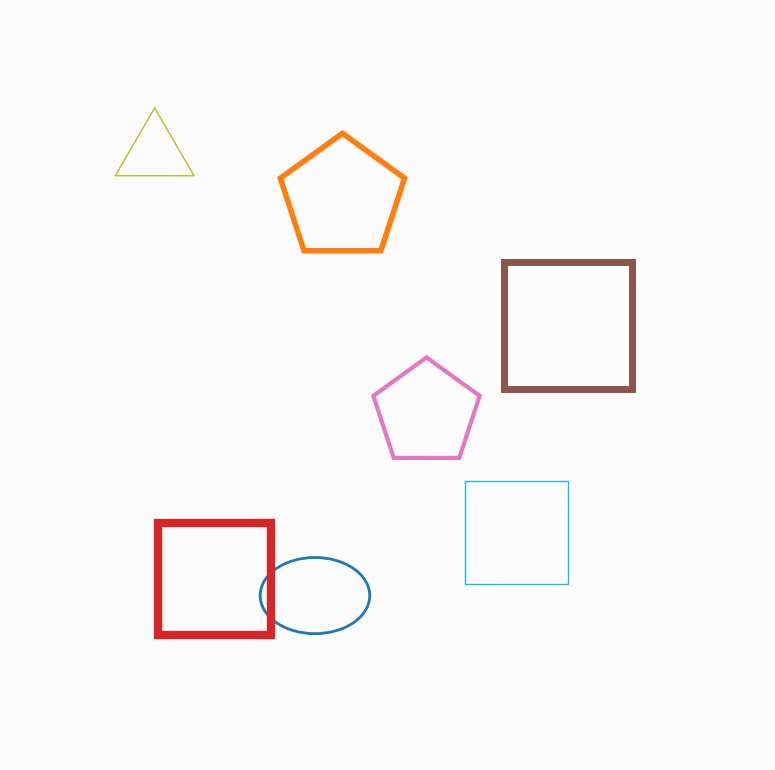[{"shape": "oval", "thickness": 1, "radius": 0.35, "center": [0.406, 0.227]}, {"shape": "pentagon", "thickness": 2, "radius": 0.42, "center": [0.442, 0.743]}, {"shape": "square", "thickness": 3, "radius": 0.36, "center": [0.277, 0.248]}, {"shape": "square", "thickness": 2.5, "radius": 0.41, "center": [0.733, 0.577]}, {"shape": "pentagon", "thickness": 1.5, "radius": 0.36, "center": [0.55, 0.464]}, {"shape": "triangle", "thickness": 0.5, "radius": 0.29, "center": [0.2, 0.801]}, {"shape": "square", "thickness": 0.5, "radius": 0.33, "center": [0.666, 0.309]}]